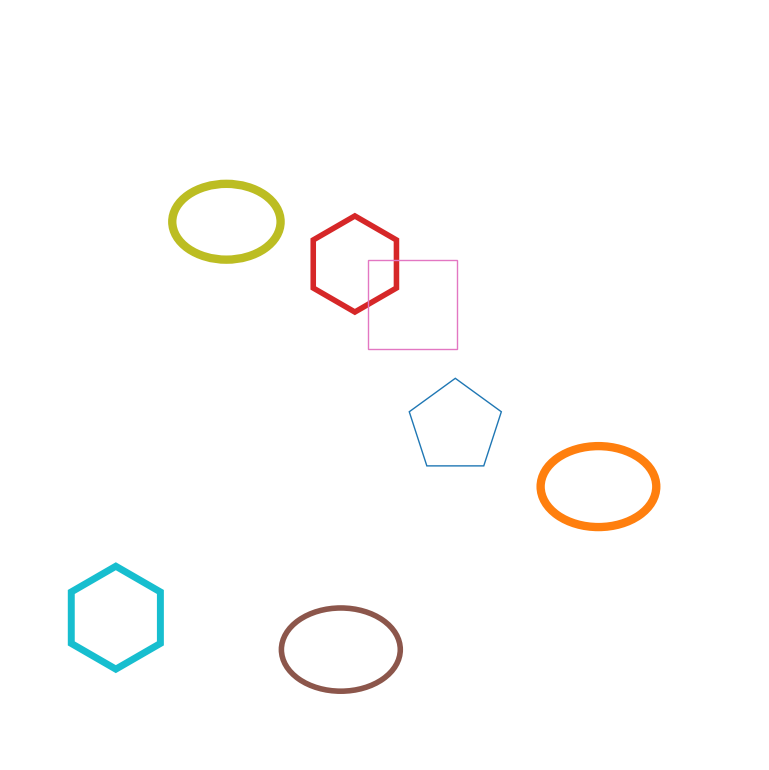[{"shape": "pentagon", "thickness": 0.5, "radius": 0.31, "center": [0.591, 0.446]}, {"shape": "oval", "thickness": 3, "radius": 0.38, "center": [0.777, 0.368]}, {"shape": "hexagon", "thickness": 2, "radius": 0.31, "center": [0.461, 0.657]}, {"shape": "oval", "thickness": 2, "radius": 0.39, "center": [0.443, 0.156]}, {"shape": "square", "thickness": 0.5, "radius": 0.29, "center": [0.536, 0.605]}, {"shape": "oval", "thickness": 3, "radius": 0.35, "center": [0.294, 0.712]}, {"shape": "hexagon", "thickness": 2.5, "radius": 0.33, "center": [0.15, 0.198]}]